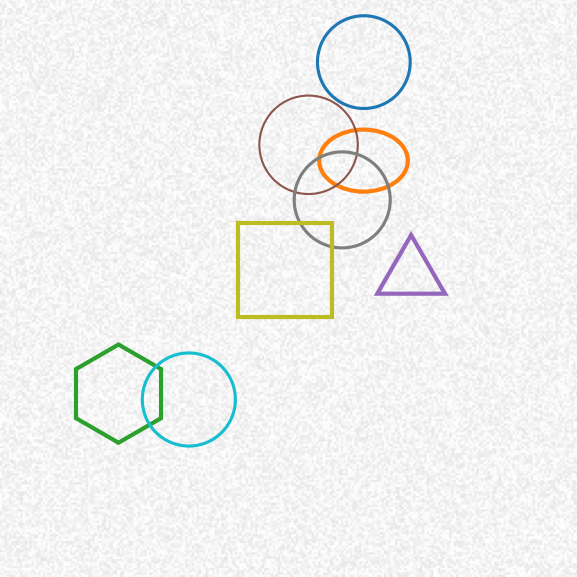[{"shape": "circle", "thickness": 1.5, "radius": 0.4, "center": [0.63, 0.892]}, {"shape": "oval", "thickness": 2, "radius": 0.38, "center": [0.629, 0.721]}, {"shape": "hexagon", "thickness": 2, "radius": 0.43, "center": [0.205, 0.318]}, {"shape": "triangle", "thickness": 2, "radius": 0.34, "center": [0.712, 0.524]}, {"shape": "circle", "thickness": 1, "radius": 0.43, "center": [0.534, 0.748]}, {"shape": "circle", "thickness": 1.5, "radius": 0.42, "center": [0.593, 0.653]}, {"shape": "square", "thickness": 2, "radius": 0.41, "center": [0.493, 0.531]}, {"shape": "circle", "thickness": 1.5, "radius": 0.4, "center": [0.327, 0.307]}]